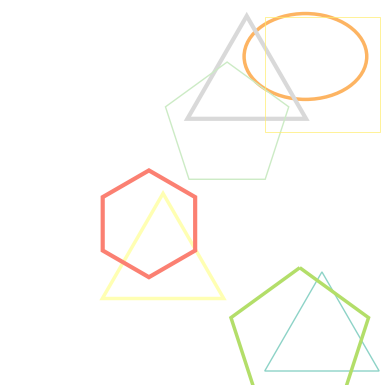[{"shape": "triangle", "thickness": 1, "radius": 0.86, "center": [0.836, 0.122]}, {"shape": "triangle", "thickness": 2.5, "radius": 0.91, "center": [0.423, 0.316]}, {"shape": "hexagon", "thickness": 3, "radius": 0.69, "center": [0.387, 0.419]}, {"shape": "oval", "thickness": 2.5, "radius": 0.8, "center": [0.793, 0.853]}, {"shape": "pentagon", "thickness": 2.5, "radius": 0.94, "center": [0.779, 0.117]}, {"shape": "triangle", "thickness": 3, "radius": 0.89, "center": [0.641, 0.78]}, {"shape": "pentagon", "thickness": 1, "radius": 0.84, "center": [0.59, 0.671]}, {"shape": "square", "thickness": 0.5, "radius": 0.75, "center": [0.837, 0.805]}]